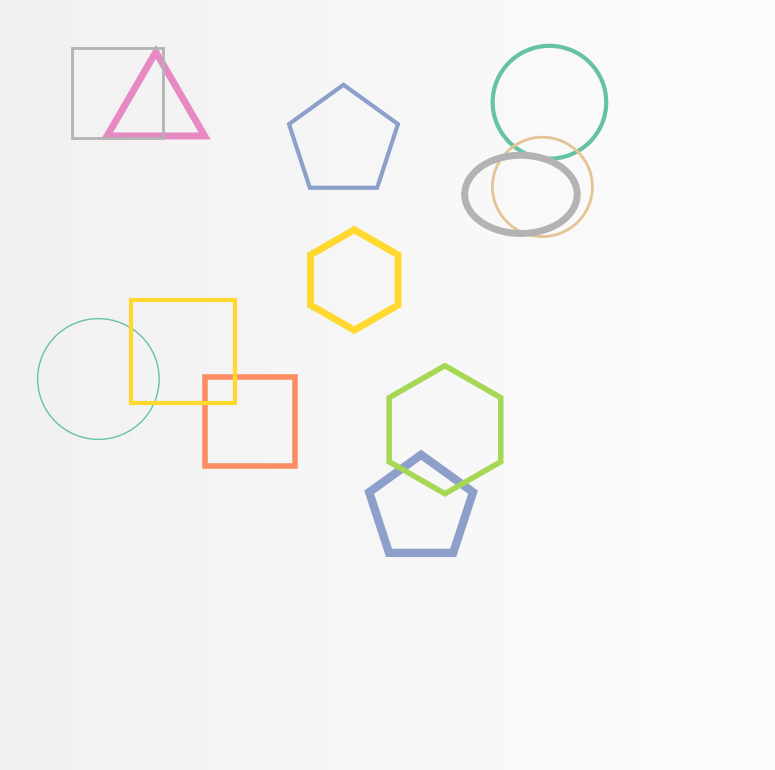[{"shape": "circle", "thickness": 1.5, "radius": 0.37, "center": [0.709, 0.867]}, {"shape": "circle", "thickness": 0.5, "radius": 0.39, "center": [0.127, 0.508]}, {"shape": "square", "thickness": 2, "radius": 0.29, "center": [0.323, 0.452]}, {"shape": "pentagon", "thickness": 3, "radius": 0.35, "center": [0.543, 0.339]}, {"shape": "pentagon", "thickness": 1.5, "radius": 0.37, "center": [0.443, 0.816]}, {"shape": "triangle", "thickness": 2.5, "radius": 0.36, "center": [0.201, 0.86]}, {"shape": "hexagon", "thickness": 2, "radius": 0.42, "center": [0.574, 0.442]}, {"shape": "hexagon", "thickness": 2.5, "radius": 0.33, "center": [0.457, 0.636]}, {"shape": "square", "thickness": 1.5, "radius": 0.33, "center": [0.236, 0.543]}, {"shape": "circle", "thickness": 1, "radius": 0.32, "center": [0.7, 0.757]}, {"shape": "square", "thickness": 1, "radius": 0.29, "center": [0.152, 0.88]}, {"shape": "oval", "thickness": 2.5, "radius": 0.36, "center": [0.672, 0.748]}]